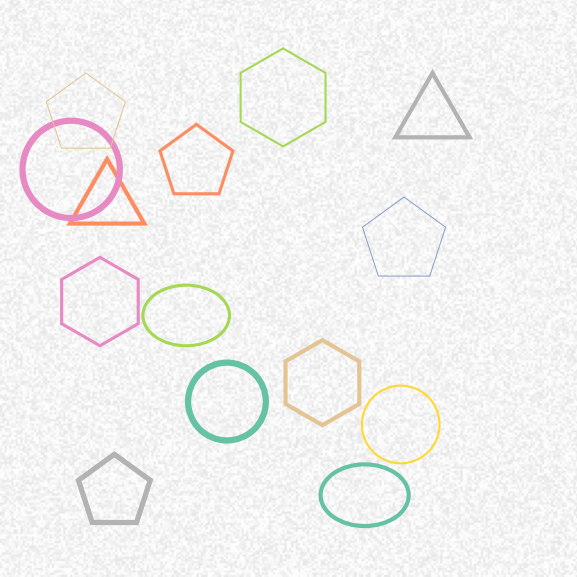[{"shape": "circle", "thickness": 3, "radius": 0.34, "center": [0.393, 0.304]}, {"shape": "oval", "thickness": 2, "radius": 0.38, "center": [0.631, 0.142]}, {"shape": "triangle", "thickness": 2, "radius": 0.37, "center": [0.185, 0.649]}, {"shape": "pentagon", "thickness": 1.5, "radius": 0.33, "center": [0.34, 0.717]}, {"shape": "pentagon", "thickness": 0.5, "radius": 0.38, "center": [0.7, 0.582]}, {"shape": "circle", "thickness": 3, "radius": 0.42, "center": [0.123, 0.706]}, {"shape": "hexagon", "thickness": 1.5, "radius": 0.38, "center": [0.173, 0.477]}, {"shape": "hexagon", "thickness": 1, "radius": 0.42, "center": [0.49, 0.83]}, {"shape": "oval", "thickness": 1.5, "radius": 0.37, "center": [0.322, 0.453]}, {"shape": "circle", "thickness": 1, "radius": 0.34, "center": [0.694, 0.264]}, {"shape": "pentagon", "thickness": 0.5, "radius": 0.36, "center": [0.149, 0.801]}, {"shape": "hexagon", "thickness": 2, "radius": 0.37, "center": [0.558, 0.337]}, {"shape": "triangle", "thickness": 2, "radius": 0.37, "center": [0.749, 0.798]}, {"shape": "pentagon", "thickness": 2.5, "radius": 0.33, "center": [0.198, 0.147]}]